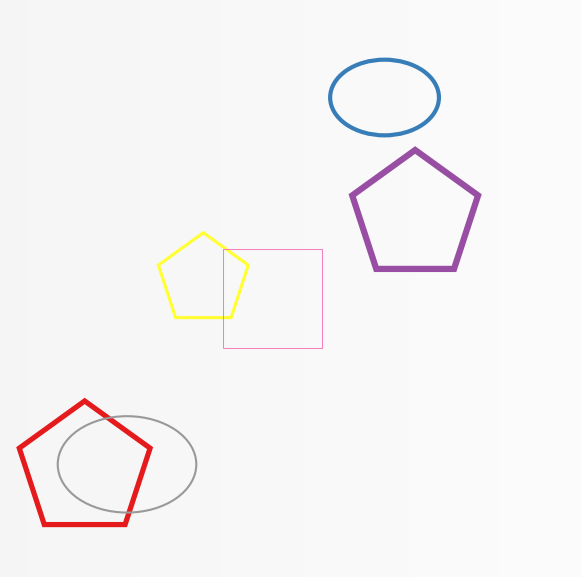[{"shape": "pentagon", "thickness": 2.5, "radius": 0.59, "center": [0.146, 0.187]}, {"shape": "oval", "thickness": 2, "radius": 0.47, "center": [0.662, 0.83]}, {"shape": "pentagon", "thickness": 3, "radius": 0.57, "center": [0.714, 0.626]}, {"shape": "pentagon", "thickness": 1.5, "radius": 0.41, "center": [0.35, 0.515]}, {"shape": "square", "thickness": 0.5, "radius": 0.43, "center": [0.469, 0.482]}, {"shape": "oval", "thickness": 1, "radius": 0.6, "center": [0.219, 0.195]}]